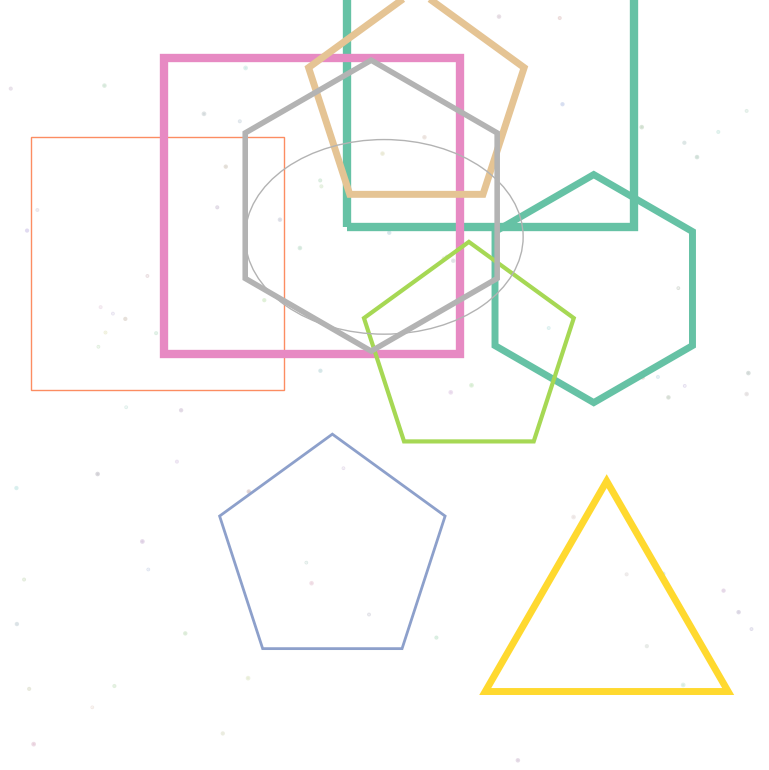[{"shape": "square", "thickness": 3, "radius": 0.93, "center": [0.638, 0.891]}, {"shape": "hexagon", "thickness": 2.5, "radius": 0.74, "center": [0.771, 0.625]}, {"shape": "square", "thickness": 0.5, "radius": 0.82, "center": [0.204, 0.658]}, {"shape": "pentagon", "thickness": 1, "radius": 0.77, "center": [0.432, 0.282]}, {"shape": "square", "thickness": 3, "radius": 0.96, "center": [0.405, 0.733]}, {"shape": "pentagon", "thickness": 1.5, "radius": 0.72, "center": [0.609, 0.543]}, {"shape": "triangle", "thickness": 2.5, "radius": 0.91, "center": [0.788, 0.193]}, {"shape": "pentagon", "thickness": 2.5, "radius": 0.74, "center": [0.541, 0.867]}, {"shape": "hexagon", "thickness": 2, "radius": 0.94, "center": [0.482, 0.733]}, {"shape": "oval", "thickness": 0.5, "radius": 0.9, "center": [0.499, 0.692]}]